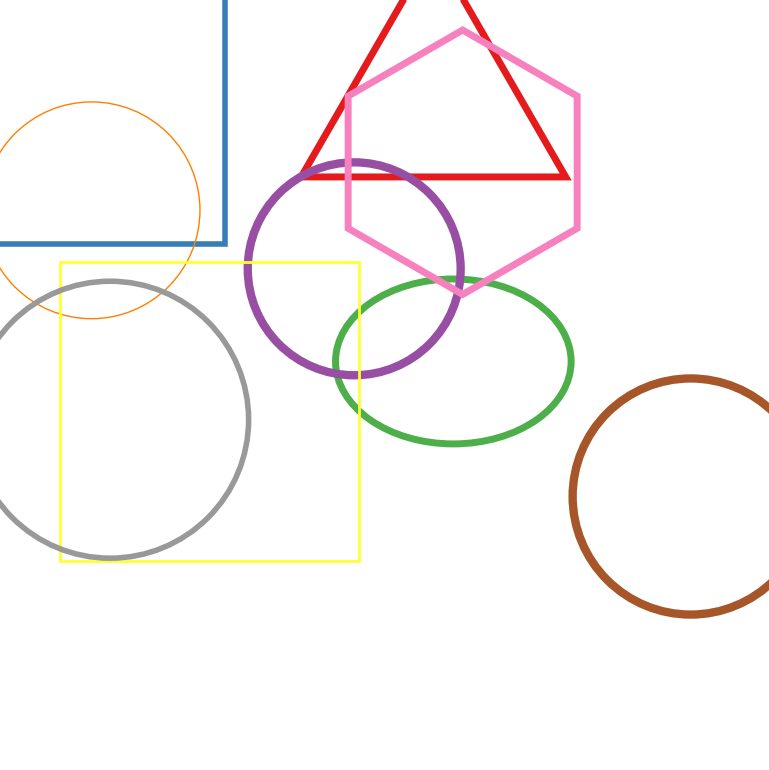[{"shape": "triangle", "thickness": 2.5, "radius": 0.99, "center": [0.563, 0.869]}, {"shape": "square", "thickness": 2, "radius": 0.9, "center": [0.112, 0.864]}, {"shape": "oval", "thickness": 2.5, "radius": 0.76, "center": [0.589, 0.531]}, {"shape": "circle", "thickness": 3, "radius": 0.69, "center": [0.46, 0.651]}, {"shape": "circle", "thickness": 0.5, "radius": 0.7, "center": [0.119, 0.727]}, {"shape": "square", "thickness": 1, "radius": 0.97, "center": [0.272, 0.466]}, {"shape": "circle", "thickness": 3, "radius": 0.77, "center": [0.897, 0.355]}, {"shape": "hexagon", "thickness": 2.5, "radius": 0.86, "center": [0.601, 0.789]}, {"shape": "circle", "thickness": 2, "radius": 0.9, "center": [0.143, 0.455]}]